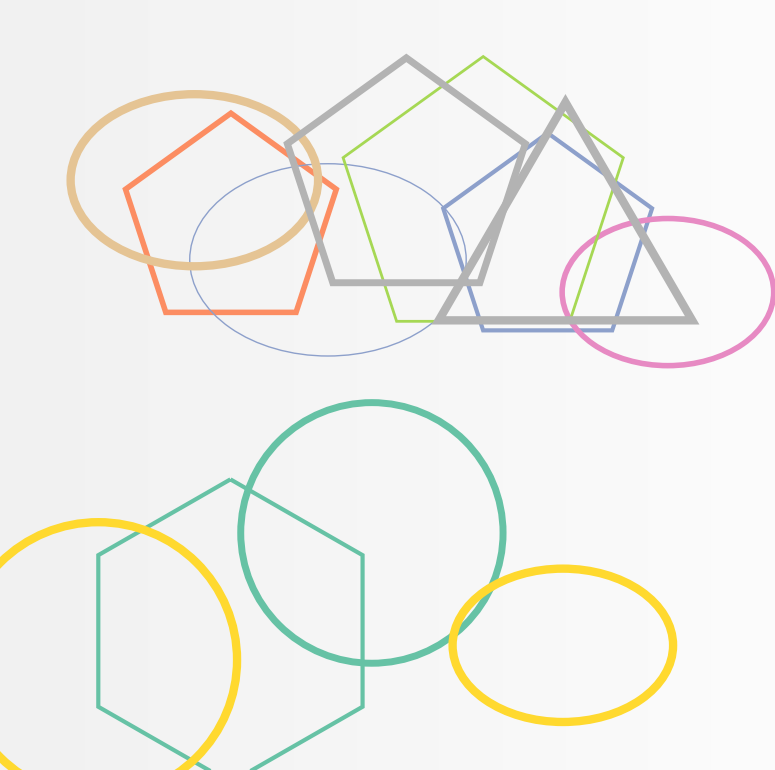[{"shape": "circle", "thickness": 2.5, "radius": 0.85, "center": [0.48, 0.308]}, {"shape": "hexagon", "thickness": 1.5, "radius": 0.98, "center": [0.297, 0.181]}, {"shape": "pentagon", "thickness": 2, "radius": 0.71, "center": [0.298, 0.71]}, {"shape": "oval", "thickness": 0.5, "radius": 0.89, "center": [0.423, 0.663]}, {"shape": "pentagon", "thickness": 1.5, "radius": 0.71, "center": [0.707, 0.686]}, {"shape": "oval", "thickness": 2, "radius": 0.68, "center": [0.862, 0.621]}, {"shape": "pentagon", "thickness": 1, "radius": 0.95, "center": [0.623, 0.736]}, {"shape": "circle", "thickness": 3, "radius": 0.89, "center": [0.127, 0.143]}, {"shape": "oval", "thickness": 3, "radius": 0.71, "center": [0.726, 0.162]}, {"shape": "oval", "thickness": 3, "radius": 0.8, "center": [0.251, 0.766]}, {"shape": "triangle", "thickness": 3, "radius": 0.94, "center": [0.73, 0.678]}, {"shape": "pentagon", "thickness": 2.5, "radius": 0.81, "center": [0.524, 0.763]}]